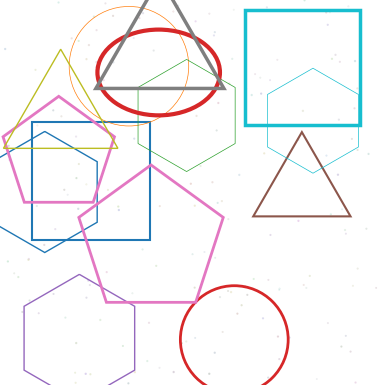[{"shape": "square", "thickness": 1.5, "radius": 0.77, "center": [0.237, 0.529]}, {"shape": "hexagon", "thickness": 1, "radius": 0.79, "center": [0.116, 0.501]}, {"shape": "circle", "thickness": 0.5, "radius": 0.78, "center": [0.335, 0.828]}, {"shape": "hexagon", "thickness": 0.5, "radius": 0.73, "center": [0.485, 0.7]}, {"shape": "circle", "thickness": 2, "radius": 0.7, "center": [0.608, 0.118]}, {"shape": "oval", "thickness": 3, "radius": 0.8, "center": [0.412, 0.812]}, {"shape": "hexagon", "thickness": 1, "radius": 0.83, "center": [0.206, 0.122]}, {"shape": "triangle", "thickness": 1.5, "radius": 0.73, "center": [0.784, 0.511]}, {"shape": "pentagon", "thickness": 2, "radius": 0.76, "center": [0.153, 0.598]}, {"shape": "pentagon", "thickness": 2, "radius": 0.99, "center": [0.392, 0.374]}, {"shape": "triangle", "thickness": 2.5, "radius": 0.96, "center": [0.415, 0.866]}, {"shape": "triangle", "thickness": 1, "radius": 0.86, "center": [0.158, 0.701]}, {"shape": "square", "thickness": 2.5, "radius": 0.75, "center": [0.786, 0.824]}, {"shape": "hexagon", "thickness": 0.5, "radius": 0.68, "center": [0.813, 0.686]}]